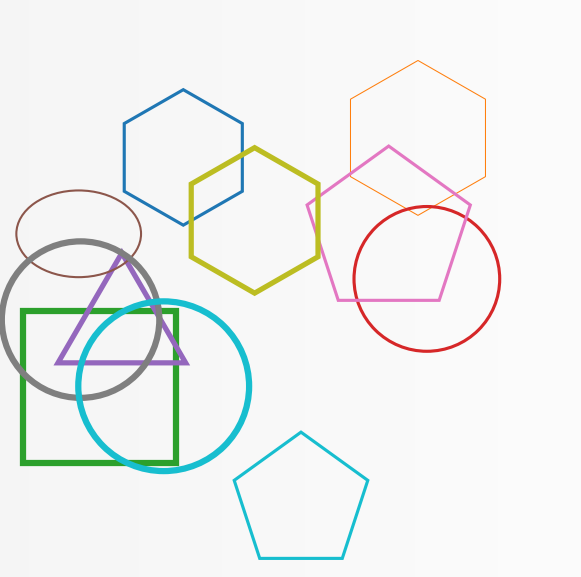[{"shape": "hexagon", "thickness": 1.5, "radius": 0.59, "center": [0.315, 0.727]}, {"shape": "hexagon", "thickness": 0.5, "radius": 0.67, "center": [0.719, 0.76]}, {"shape": "square", "thickness": 3, "radius": 0.66, "center": [0.171, 0.329]}, {"shape": "circle", "thickness": 1.5, "radius": 0.63, "center": [0.734, 0.516]}, {"shape": "triangle", "thickness": 2.5, "radius": 0.63, "center": [0.21, 0.434]}, {"shape": "oval", "thickness": 1, "radius": 0.54, "center": [0.135, 0.594]}, {"shape": "pentagon", "thickness": 1.5, "radius": 0.74, "center": [0.669, 0.599]}, {"shape": "circle", "thickness": 3, "radius": 0.68, "center": [0.139, 0.446]}, {"shape": "hexagon", "thickness": 2.5, "radius": 0.63, "center": [0.438, 0.617]}, {"shape": "circle", "thickness": 3, "radius": 0.73, "center": [0.282, 0.33]}, {"shape": "pentagon", "thickness": 1.5, "radius": 0.6, "center": [0.518, 0.13]}]